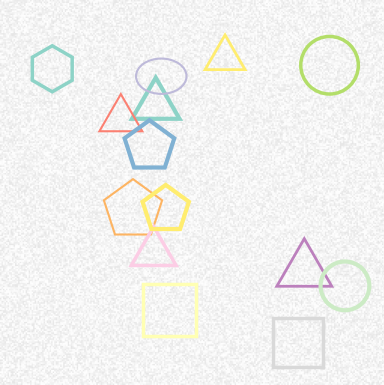[{"shape": "triangle", "thickness": 3, "radius": 0.36, "center": [0.405, 0.727]}, {"shape": "hexagon", "thickness": 2.5, "radius": 0.3, "center": [0.136, 0.821]}, {"shape": "square", "thickness": 2.5, "radius": 0.34, "center": [0.441, 0.194]}, {"shape": "oval", "thickness": 1.5, "radius": 0.33, "center": [0.419, 0.802]}, {"shape": "triangle", "thickness": 1.5, "radius": 0.32, "center": [0.314, 0.691]}, {"shape": "pentagon", "thickness": 3, "radius": 0.34, "center": [0.388, 0.62]}, {"shape": "pentagon", "thickness": 1.5, "radius": 0.4, "center": [0.345, 0.455]}, {"shape": "circle", "thickness": 2.5, "radius": 0.37, "center": [0.856, 0.831]}, {"shape": "triangle", "thickness": 2.5, "radius": 0.34, "center": [0.399, 0.344]}, {"shape": "square", "thickness": 2.5, "radius": 0.32, "center": [0.774, 0.11]}, {"shape": "triangle", "thickness": 2, "radius": 0.41, "center": [0.79, 0.298]}, {"shape": "circle", "thickness": 3, "radius": 0.32, "center": [0.896, 0.257]}, {"shape": "triangle", "thickness": 2, "radius": 0.3, "center": [0.585, 0.849]}, {"shape": "pentagon", "thickness": 3, "radius": 0.32, "center": [0.43, 0.456]}]